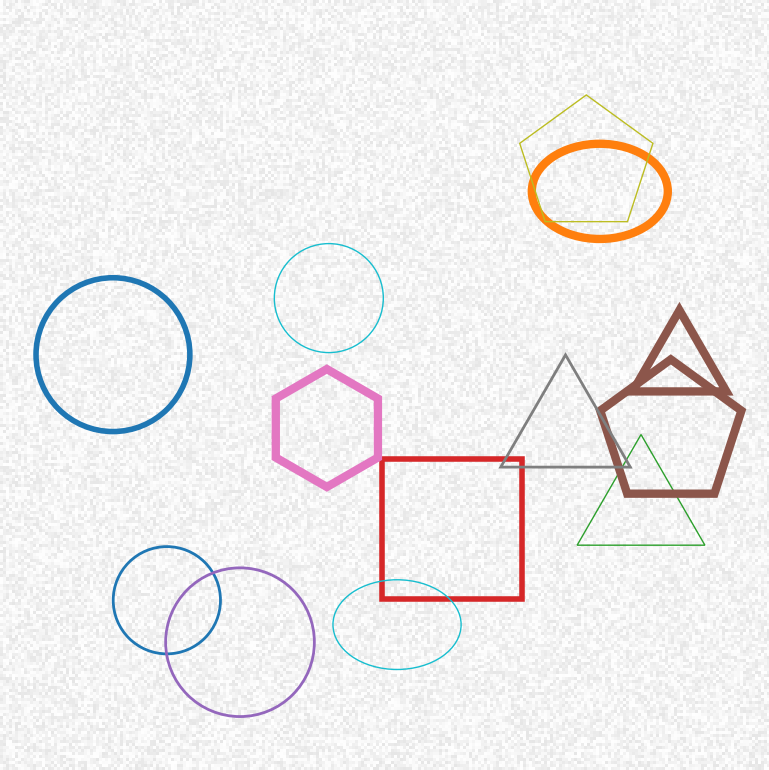[{"shape": "circle", "thickness": 1, "radius": 0.35, "center": [0.217, 0.22]}, {"shape": "circle", "thickness": 2, "radius": 0.5, "center": [0.147, 0.539]}, {"shape": "oval", "thickness": 3, "radius": 0.44, "center": [0.779, 0.751]}, {"shape": "triangle", "thickness": 0.5, "radius": 0.48, "center": [0.833, 0.34]}, {"shape": "square", "thickness": 2, "radius": 0.45, "center": [0.588, 0.313]}, {"shape": "circle", "thickness": 1, "radius": 0.48, "center": [0.312, 0.166]}, {"shape": "pentagon", "thickness": 3, "radius": 0.48, "center": [0.871, 0.437]}, {"shape": "triangle", "thickness": 3, "radius": 0.35, "center": [0.882, 0.527]}, {"shape": "hexagon", "thickness": 3, "radius": 0.38, "center": [0.424, 0.444]}, {"shape": "triangle", "thickness": 1, "radius": 0.49, "center": [0.734, 0.442]}, {"shape": "pentagon", "thickness": 0.5, "radius": 0.45, "center": [0.761, 0.786]}, {"shape": "oval", "thickness": 0.5, "radius": 0.42, "center": [0.516, 0.189]}, {"shape": "circle", "thickness": 0.5, "radius": 0.35, "center": [0.427, 0.613]}]